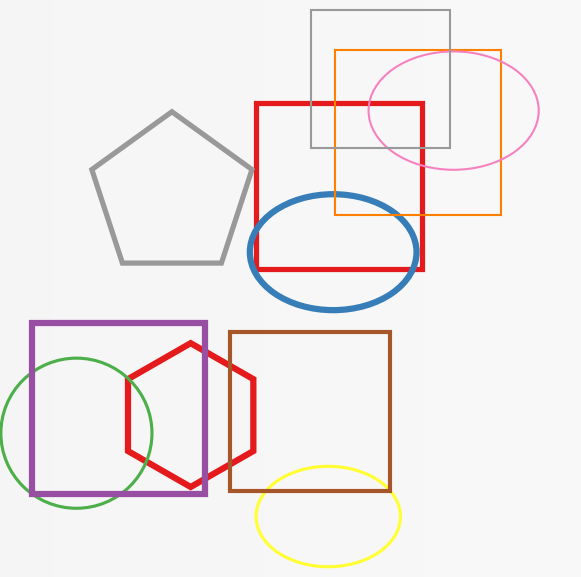[{"shape": "square", "thickness": 2.5, "radius": 0.72, "center": [0.583, 0.677]}, {"shape": "hexagon", "thickness": 3, "radius": 0.62, "center": [0.328, 0.28]}, {"shape": "oval", "thickness": 3, "radius": 0.72, "center": [0.573, 0.562]}, {"shape": "circle", "thickness": 1.5, "radius": 0.65, "center": [0.131, 0.249]}, {"shape": "square", "thickness": 3, "radius": 0.74, "center": [0.204, 0.292]}, {"shape": "square", "thickness": 1, "radius": 0.71, "center": [0.719, 0.77]}, {"shape": "oval", "thickness": 1.5, "radius": 0.62, "center": [0.565, 0.105]}, {"shape": "square", "thickness": 2, "radius": 0.69, "center": [0.533, 0.287]}, {"shape": "oval", "thickness": 1, "radius": 0.73, "center": [0.78, 0.808]}, {"shape": "pentagon", "thickness": 2.5, "radius": 0.72, "center": [0.296, 0.661]}, {"shape": "square", "thickness": 1, "radius": 0.6, "center": [0.654, 0.863]}]